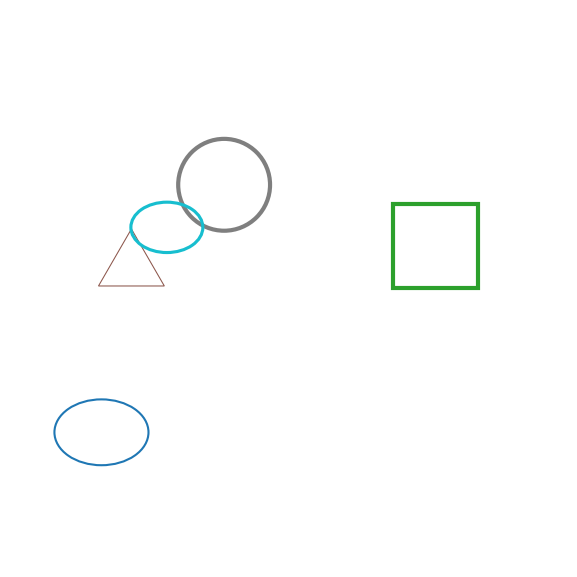[{"shape": "oval", "thickness": 1, "radius": 0.41, "center": [0.176, 0.251]}, {"shape": "square", "thickness": 2, "radius": 0.36, "center": [0.754, 0.574]}, {"shape": "triangle", "thickness": 0.5, "radius": 0.33, "center": [0.228, 0.537]}, {"shape": "circle", "thickness": 2, "radius": 0.4, "center": [0.388, 0.679]}, {"shape": "oval", "thickness": 1.5, "radius": 0.31, "center": [0.289, 0.605]}]